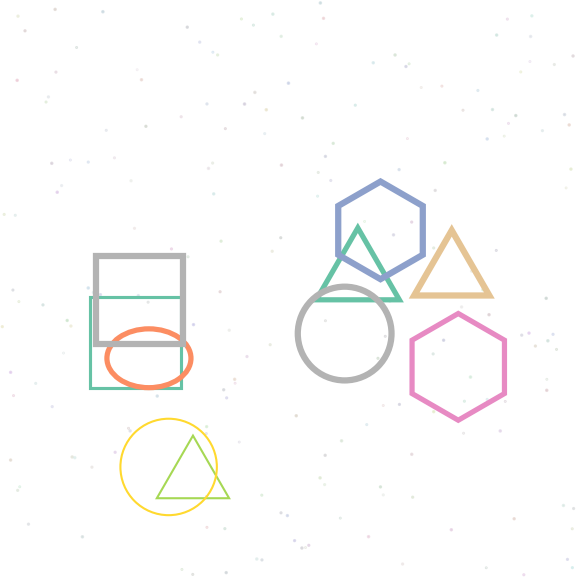[{"shape": "square", "thickness": 1.5, "radius": 0.39, "center": [0.235, 0.406]}, {"shape": "triangle", "thickness": 2.5, "radius": 0.42, "center": [0.62, 0.521]}, {"shape": "oval", "thickness": 2.5, "radius": 0.36, "center": [0.258, 0.379]}, {"shape": "hexagon", "thickness": 3, "radius": 0.42, "center": [0.659, 0.6]}, {"shape": "hexagon", "thickness": 2.5, "radius": 0.46, "center": [0.794, 0.364]}, {"shape": "triangle", "thickness": 1, "radius": 0.36, "center": [0.334, 0.173]}, {"shape": "circle", "thickness": 1, "radius": 0.42, "center": [0.292, 0.191]}, {"shape": "triangle", "thickness": 3, "radius": 0.38, "center": [0.782, 0.525]}, {"shape": "square", "thickness": 3, "radius": 0.38, "center": [0.242, 0.48]}, {"shape": "circle", "thickness": 3, "radius": 0.41, "center": [0.597, 0.422]}]